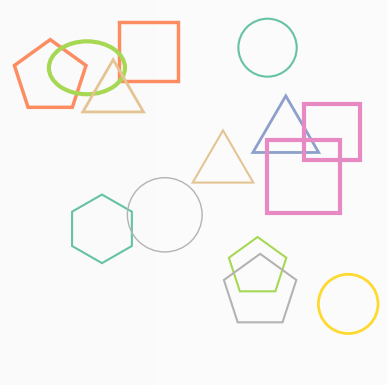[{"shape": "circle", "thickness": 1.5, "radius": 0.38, "center": [0.69, 0.876]}, {"shape": "hexagon", "thickness": 1.5, "radius": 0.45, "center": [0.263, 0.406]}, {"shape": "pentagon", "thickness": 2.5, "radius": 0.49, "center": [0.13, 0.8]}, {"shape": "square", "thickness": 2.5, "radius": 0.38, "center": [0.383, 0.867]}, {"shape": "triangle", "thickness": 2, "radius": 0.49, "center": [0.738, 0.653]}, {"shape": "square", "thickness": 3, "radius": 0.36, "center": [0.857, 0.656]}, {"shape": "square", "thickness": 3, "radius": 0.47, "center": [0.783, 0.541]}, {"shape": "pentagon", "thickness": 1.5, "radius": 0.39, "center": [0.665, 0.306]}, {"shape": "oval", "thickness": 3, "radius": 0.49, "center": [0.224, 0.824]}, {"shape": "circle", "thickness": 2, "radius": 0.38, "center": [0.899, 0.211]}, {"shape": "triangle", "thickness": 1.5, "radius": 0.45, "center": [0.575, 0.571]}, {"shape": "triangle", "thickness": 2, "radius": 0.45, "center": [0.292, 0.755]}, {"shape": "circle", "thickness": 1, "radius": 0.48, "center": [0.425, 0.442]}, {"shape": "pentagon", "thickness": 1.5, "radius": 0.49, "center": [0.671, 0.242]}]